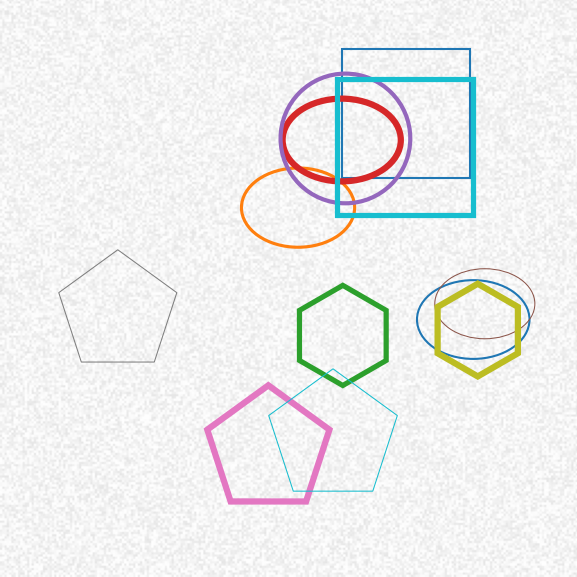[{"shape": "square", "thickness": 1, "radius": 0.55, "center": [0.703, 0.803]}, {"shape": "oval", "thickness": 1, "radius": 0.49, "center": [0.819, 0.446]}, {"shape": "oval", "thickness": 1.5, "radius": 0.49, "center": [0.516, 0.64]}, {"shape": "hexagon", "thickness": 2.5, "radius": 0.43, "center": [0.594, 0.418]}, {"shape": "oval", "thickness": 3, "radius": 0.51, "center": [0.592, 0.757]}, {"shape": "circle", "thickness": 2, "radius": 0.56, "center": [0.598, 0.759]}, {"shape": "oval", "thickness": 0.5, "radius": 0.43, "center": [0.84, 0.473]}, {"shape": "pentagon", "thickness": 3, "radius": 0.56, "center": [0.465, 0.221]}, {"shape": "pentagon", "thickness": 0.5, "radius": 0.54, "center": [0.204, 0.459]}, {"shape": "hexagon", "thickness": 3, "radius": 0.4, "center": [0.827, 0.428]}, {"shape": "square", "thickness": 2.5, "radius": 0.59, "center": [0.701, 0.745]}, {"shape": "pentagon", "thickness": 0.5, "radius": 0.59, "center": [0.577, 0.243]}]